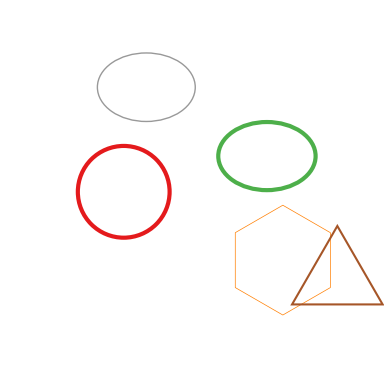[{"shape": "circle", "thickness": 3, "radius": 0.6, "center": [0.321, 0.502]}, {"shape": "oval", "thickness": 3, "radius": 0.63, "center": [0.693, 0.595]}, {"shape": "hexagon", "thickness": 0.5, "radius": 0.71, "center": [0.735, 0.324]}, {"shape": "triangle", "thickness": 1.5, "radius": 0.68, "center": [0.876, 0.277]}, {"shape": "oval", "thickness": 1, "radius": 0.64, "center": [0.38, 0.773]}]